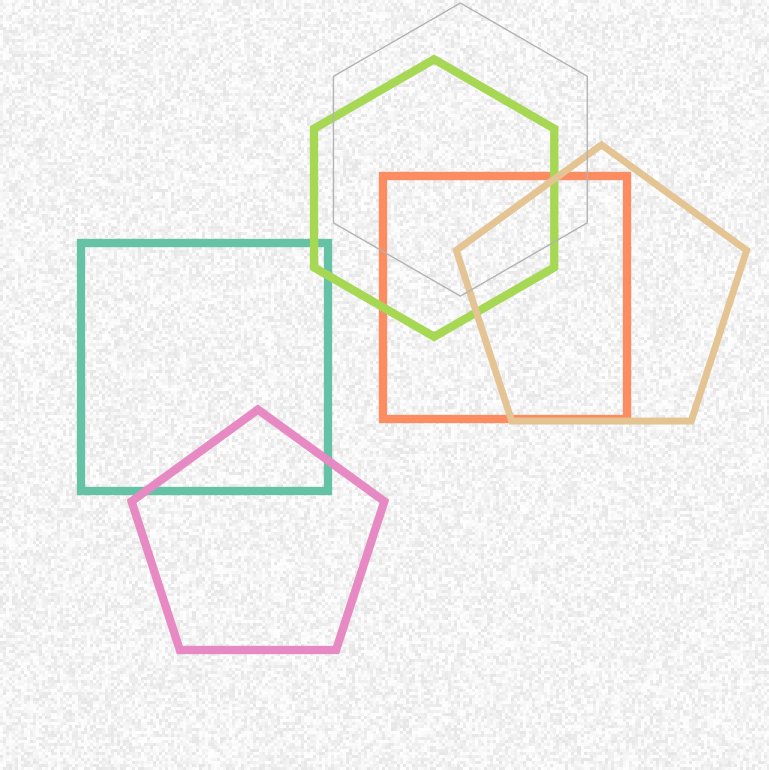[{"shape": "square", "thickness": 3, "radius": 0.8, "center": [0.265, 0.524]}, {"shape": "square", "thickness": 3, "radius": 0.79, "center": [0.656, 0.614]}, {"shape": "pentagon", "thickness": 3, "radius": 0.86, "center": [0.335, 0.296]}, {"shape": "hexagon", "thickness": 3, "radius": 0.9, "center": [0.564, 0.743]}, {"shape": "pentagon", "thickness": 2.5, "radius": 0.99, "center": [0.781, 0.614]}, {"shape": "hexagon", "thickness": 0.5, "radius": 0.95, "center": [0.598, 0.806]}]